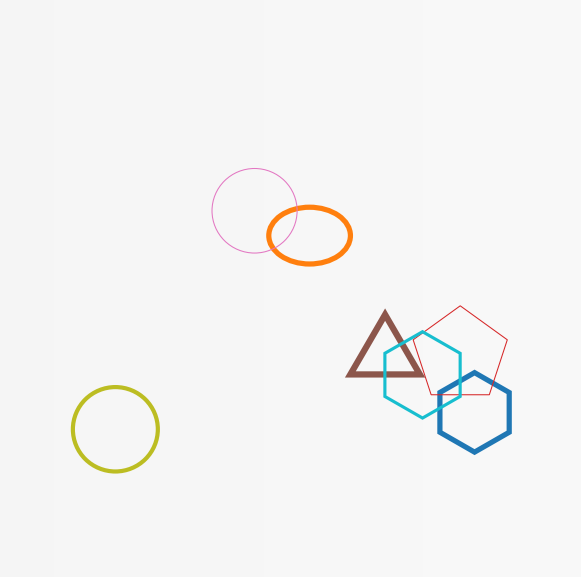[{"shape": "hexagon", "thickness": 2.5, "radius": 0.34, "center": [0.816, 0.285]}, {"shape": "oval", "thickness": 2.5, "radius": 0.35, "center": [0.533, 0.591]}, {"shape": "pentagon", "thickness": 0.5, "radius": 0.43, "center": [0.792, 0.384]}, {"shape": "triangle", "thickness": 3, "radius": 0.35, "center": [0.663, 0.385]}, {"shape": "circle", "thickness": 0.5, "radius": 0.37, "center": [0.438, 0.634]}, {"shape": "circle", "thickness": 2, "radius": 0.37, "center": [0.198, 0.256]}, {"shape": "hexagon", "thickness": 1.5, "radius": 0.37, "center": [0.727, 0.35]}]